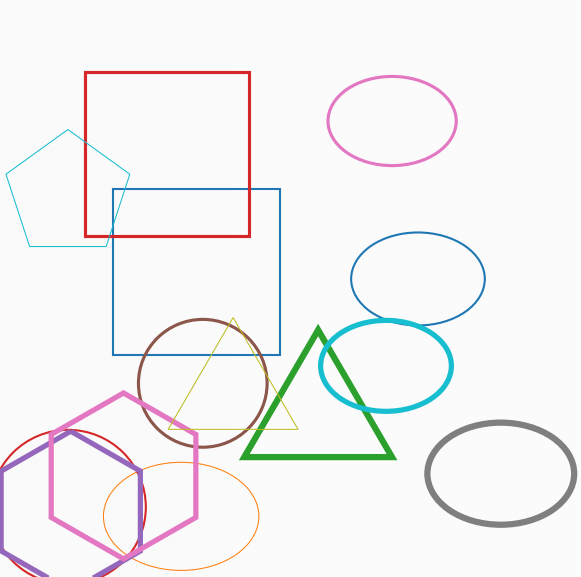[{"shape": "oval", "thickness": 1, "radius": 0.57, "center": [0.719, 0.516]}, {"shape": "square", "thickness": 1, "radius": 0.72, "center": [0.338, 0.529]}, {"shape": "oval", "thickness": 0.5, "radius": 0.67, "center": [0.312, 0.105]}, {"shape": "triangle", "thickness": 3, "radius": 0.73, "center": [0.547, 0.281]}, {"shape": "square", "thickness": 1.5, "radius": 0.71, "center": [0.287, 0.733]}, {"shape": "circle", "thickness": 1, "radius": 0.67, "center": [0.117, 0.121]}, {"shape": "hexagon", "thickness": 2.5, "radius": 0.69, "center": [0.122, 0.114]}, {"shape": "circle", "thickness": 1.5, "radius": 0.55, "center": [0.349, 0.335]}, {"shape": "oval", "thickness": 1.5, "radius": 0.55, "center": [0.675, 0.79]}, {"shape": "hexagon", "thickness": 2.5, "radius": 0.72, "center": [0.213, 0.175]}, {"shape": "oval", "thickness": 3, "radius": 0.63, "center": [0.862, 0.179]}, {"shape": "triangle", "thickness": 0.5, "radius": 0.65, "center": [0.401, 0.32]}, {"shape": "pentagon", "thickness": 0.5, "radius": 0.56, "center": [0.117, 0.663]}, {"shape": "oval", "thickness": 2.5, "radius": 0.56, "center": [0.664, 0.366]}]